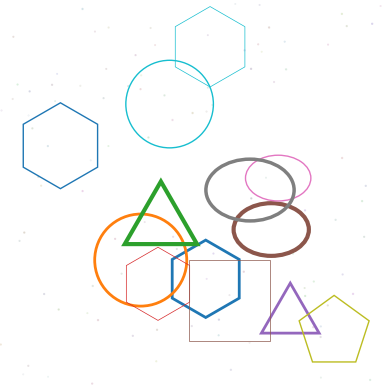[{"shape": "hexagon", "thickness": 1, "radius": 0.56, "center": [0.157, 0.621]}, {"shape": "hexagon", "thickness": 2, "radius": 0.5, "center": [0.534, 0.276]}, {"shape": "circle", "thickness": 2, "radius": 0.6, "center": [0.366, 0.324]}, {"shape": "triangle", "thickness": 3, "radius": 0.54, "center": [0.418, 0.42]}, {"shape": "hexagon", "thickness": 0.5, "radius": 0.48, "center": [0.41, 0.263]}, {"shape": "triangle", "thickness": 2, "radius": 0.43, "center": [0.754, 0.178]}, {"shape": "square", "thickness": 0.5, "radius": 0.53, "center": [0.597, 0.219]}, {"shape": "oval", "thickness": 3, "radius": 0.49, "center": [0.705, 0.404]}, {"shape": "oval", "thickness": 1, "radius": 0.42, "center": [0.723, 0.537]}, {"shape": "oval", "thickness": 2.5, "radius": 0.57, "center": [0.649, 0.506]}, {"shape": "pentagon", "thickness": 1, "radius": 0.48, "center": [0.868, 0.137]}, {"shape": "hexagon", "thickness": 0.5, "radius": 0.52, "center": [0.546, 0.879]}, {"shape": "circle", "thickness": 1, "radius": 0.57, "center": [0.441, 0.73]}]